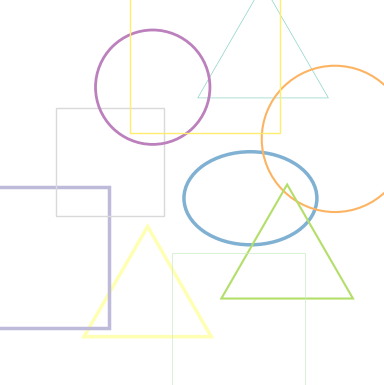[{"shape": "triangle", "thickness": 0.5, "radius": 0.98, "center": [0.683, 0.844]}, {"shape": "triangle", "thickness": 2.5, "radius": 0.95, "center": [0.383, 0.221]}, {"shape": "square", "thickness": 2.5, "radius": 0.92, "center": [0.101, 0.331]}, {"shape": "oval", "thickness": 2.5, "radius": 0.86, "center": [0.65, 0.485]}, {"shape": "circle", "thickness": 1.5, "radius": 0.95, "center": [0.87, 0.639]}, {"shape": "triangle", "thickness": 1.5, "radius": 0.99, "center": [0.746, 0.323]}, {"shape": "square", "thickness": 1, "radius": 0.7, "center": [0.285, 0.58]}, {"shape": "circle", "thickness": 2, "radius": 0.74, "center": [0.397, 0.774]}, {"shape": "square", "thickness": 0.5, "radius": 0.87, "center": [0.619, 0.169]}, {"shape": "square", "thickness": 1, "radius": 0.98, "center": [0.533, 0.851]}]